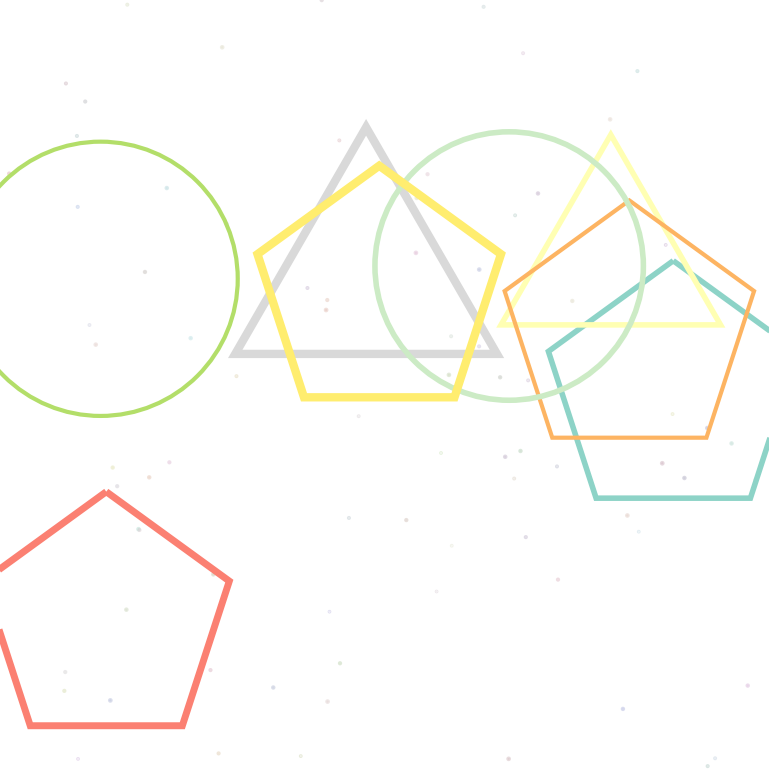[{"shape": "pentagon", "thickness": 2, "radius": 0.85, "center": [0.874, 0.491]}, {"shape": "triangle", "thickness": 2, "radius": 0.82, "center": [0.793, 0.66]}, {"shape": "pentagon", "thickness": 2.5, "radius": 0.84, "center": [0.138, 0.193]}, {"shape": "pentagon", "thickness": 1.5, "radius": 0.85, "center": [0.817, 0.569]}, {"shape": "circle", "thickness": 1.5, "radius": 0.89, "center": [0.131, 0.638]}, {"shape": "triangle", "thickness": 3, "radius": 0.98, "center": [0.475, 0.638]}, {"shape": "circle", "thickness": 2, "radius": 0.87, "center": [0.661, 0.655]}, {"shape": "pentagon", "thickness": 3, "radius": 0.83, "center": [0.493, 0.619]}]